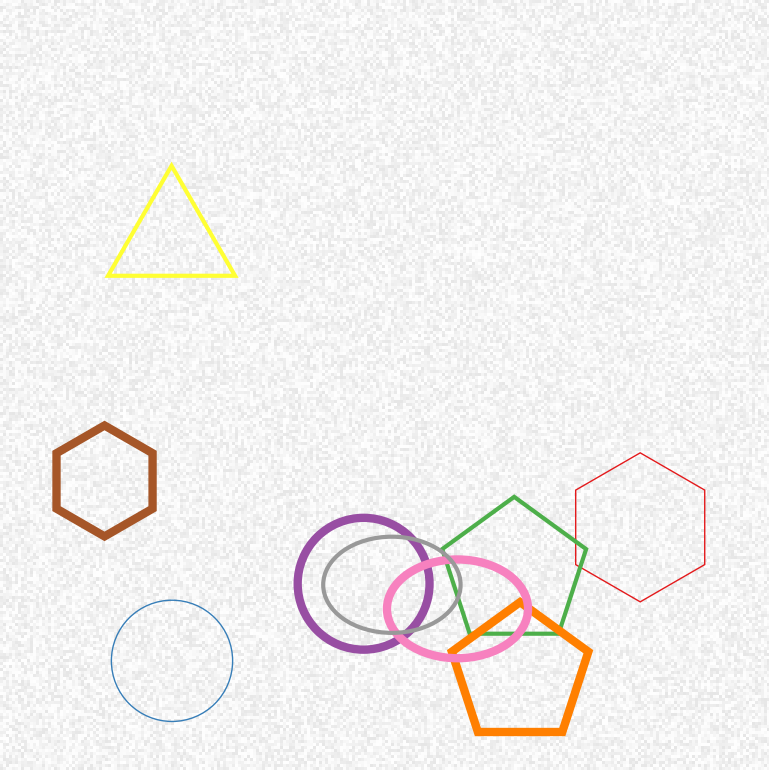[{"shape": "hexagon", "thickness": 0.5, "radius": 0.48, "center": [0.831, 0.315]}, {"shape": "circle", "thickness": 0.5, "radius": 0.39, "center": [0.223, 0.142]}, {"shape": "pentagon", "thickness": 1.5, "radius": 0.49, "center": [0.668, 0.256]}, {"shape": "circle", "thickness": 3, "radius": 0.43, "center": [0.472, 0.242]}, {"shape": "pentagon", "thickness": 3, "radius": 0.47, "center": [0.675, 0.125]}, {"shape": "triangle", "thickness": 1.5, "radius": 0.48, "center": [0.223, 0.689]}, {"shape": "hexagon", "thickness": 3, "radius": 0.36, "center": [0.136, 0.375]}, {"shape": "oval", "thickness": 3, "radius": 0.46, "center": [0.594, 0.209]}, {"shape": "oval", "thickness": 1.5, "radius": 0.45, "center": [0.509, 0.241]}]